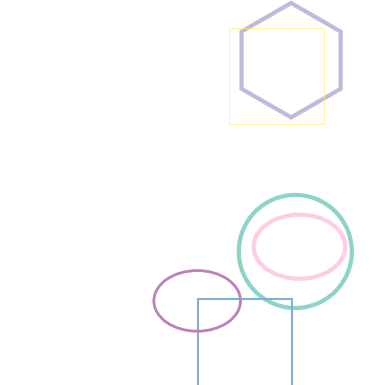[{"shape": "circle", "thickness": 3, "radius": 0.73, "center": [0.767, 0.347]}, {"shape": "hexagon", "thickness": 3, "radius": 0.74, "center": [0.756, 0.844]}, {"shape": "square", "thickness": 1.5, "radius": 0.61, "center": [0.637, 0.101]}, {"shape": "oval", "thickness": 3, "radius": 0.59, "center": [0.778, 0.359]}, {"shape": "oval", "thickness": 2, "radius": 0.56, "center": [0.512, 0.218]}, {"shape": "square", "thickness": 0.5, "radius": 0.62, "center": [0.719, 0.803]}]